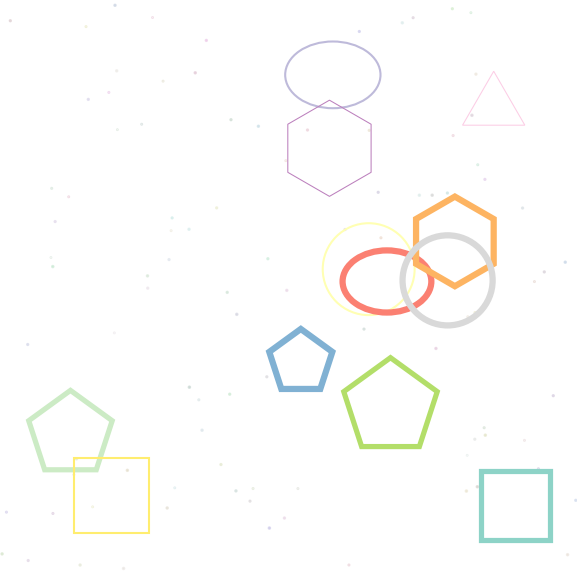[{"shape": "square", "thickness": 2.5, "radius": 0.3, "center": [0.893, 0.124]}, {"shape": "circle", "thickness": 1, "radius": 0.4, "center": [0.638, 0.533]}, {"shape": "oval", "thickness": 1, "radius": 0.41, "center": [0.576, 0.87]}, {"shape": "oval", "thickness": 3, "radius": 0.38, "center": [0.67, 0.512]}, {"shape": "pentagon", "thickness": 3, "radius": 0.29, "center": [0.521, 0.372]}, {"shape": "hexagon", "thickness": 3, "radius": 0.39, "center": [0.788, 0.581]}, {"shape": "pentagon", "thickness": 2.5, "radius": 0.43, "center": [0.676, 0.295]}, {"shape": "triangle", "thickness": 0.5, "radius": 0.31, "center": [0.855, 0.813]}, {"shape": "circle", "thickness": 3, "radius": 0.39, "center": [0.775, 0.514]}, {"shape": "hexagon", "thickness": 0.5, "radius": 0.42, "center": [0.57, 0.742]}, {"shape": "pentagon", "thickness": 2.5, "radius": 0.38, "center": [0.122, 0.247]}, {"shape": "square", "thickness": 1, "radius": 0.33, "center": [0.193, 0.142]}]